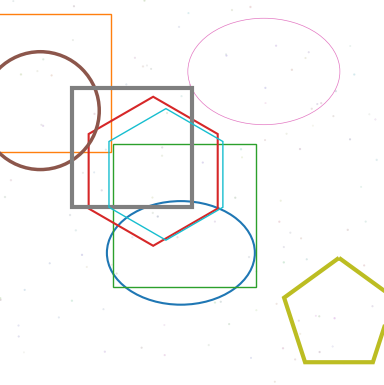[{"shape": "oval", "thickness": 1.5, "radius": 0.96, "center": [0.47, 0.343]}, {"shape": "square", "thickness": 1, "radius": 0.9, "center": [0.109, 0.783]}, {"shape": "square", "thickness": 1, "radius": 0.93, "center": [0.48, 0.441]}, {"shape": "hexagon", "thickness": 1.5, "radius": 0.97, "center": [0.398, 0.555]}, {"shape": "circle", "thickness": 2.5, "radius": 0.77, "center": [0.105, 0.713]}, {"shape": "oval", "thickness": 0.5, "radius": 0.99, "center": [0.685, 0.814]}, {"shape": "square", "thickness": 3, "radius": 0.78, "center": [0.343, 0.617]}, {"shape": "pentagon", "thickness": 3, "radius": 0.75, "center": [0.88, 0.18]}, {"shape": "hexagon", "thickness": 1, "radius": 0.85, "center": [0.431, 0.547]}]